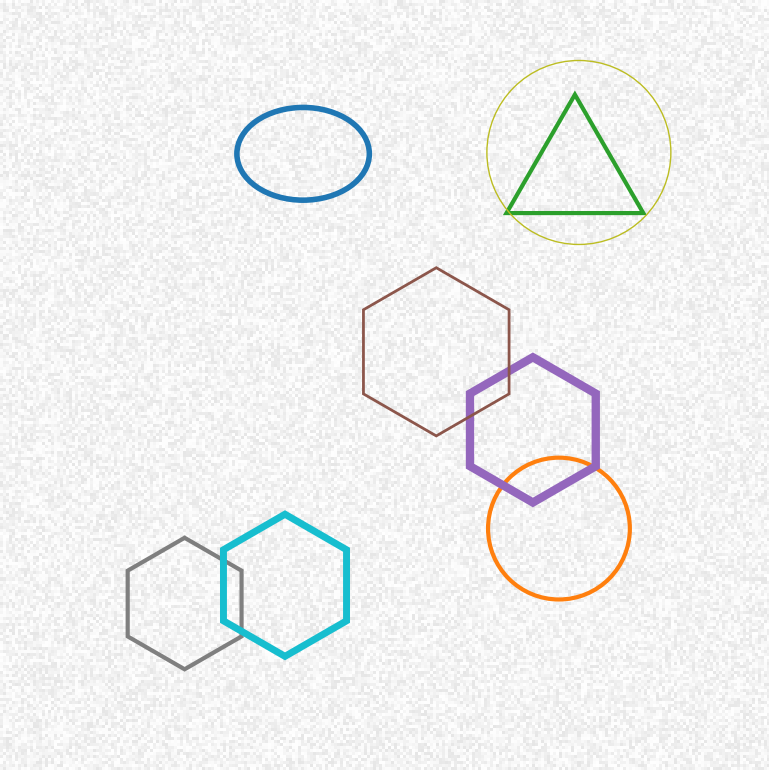[{"shape": "oval", "thickness": 2, "radius": 0.43, "center": [0.394, 0.8]}, {"shape": "circle", "thickness": 1.5, "radius": 0.46, "center": [0.726, 0.314]}, {"shape": "triangle", "thickness": 1.5, "radius": 0.51, "center": [0.747, 0.775]}, {"shape": "hexagon", "thickness": 3, "radius": 0.47, "center": [0.692, 0.442]}, {"shape": "hexagon", "thickness": 1, "radius": 0.55, "center": [0.567, 0.543]}, {"shape": "hexagon", "thickness": 1.5, "radius": 0.43, "center": [0.24, 0.216]}, {"shape": "circle", "thickness": 0.5, "radius": 0.6, "center": [0.752, 0.802]}, {"shape": "hexagon", "thickness": 2.5, "radius": 0.46, "center": [0.37, 0.24]}]